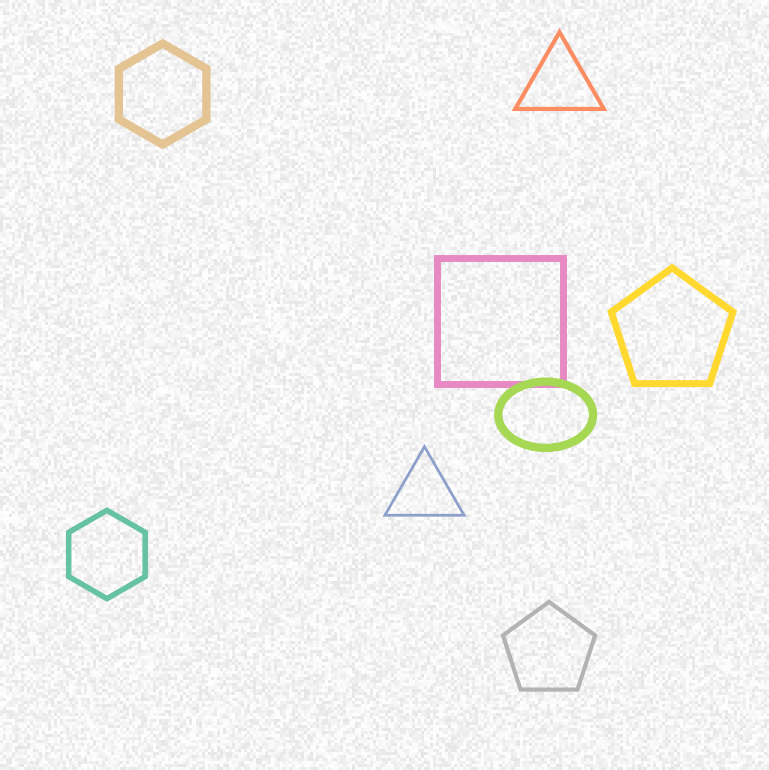[{"shape": "hexagon", "thickness": 2, "radius": 0.29, "center": [0.139, 0.28]}, {"shape": "triangle", "thickness": 1.5, "radius": 0.33, "center": [0.727, 0.892]}, {"shape": "triangle", "thickness": 1, "radius": 0.3, "center": [0.551, 0.361]}, {"shape": "square", "thickness": 2.5, "radius": 0.41, "center": [0.65, 0.583]}, {"shape": "oval", "thickness": 3, "radius": 0.31, "center": [0.709, 0.461]}, {"shape": "pentagon", "thickness": 2.5, "radius": 0.42, "center": [0.873, 0.569]}, {"shape": "hexagon", "thickness": 3, "radius": 0.33, "center": [0.211, 0.878]}, {"shape": "pentagon", "thickness": 1.5, "radius": 0.31, "center": [0.713, 0.155]}]